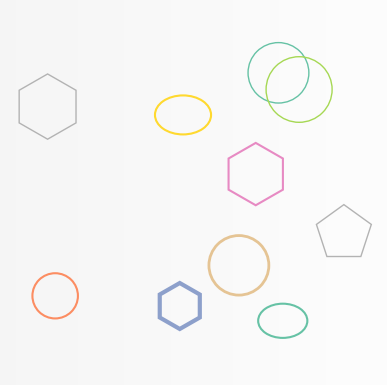[{"shape": "oval", "thickness": 1.5, "radius": 0.32, "center": [0.73, 0.167]}, {"shape": "circle", "thickness": 1, "radius": 0.39, "center": [0.719, 0.811]}, {"shape": "circle", "thickness": 1.5, "radius": 0.29, "center": [0.142, 0.232]}, {"shape": "hexagon", "thickness": 3, "radius": 0.3, "center": [0.464, 0.205]}, {"shape": "hexagon", "thickness": 1.5, "radius": 0.4, "center": [0.66, 0.548]}, {"shape": "circle", "thickness": 1, "radius": 0.43, "center": [0.772, 0.768]}, {"shape": "oval", "thickness": 1.5, "radius": 0.36, "center": [0.472, 0.702]}, {"shape": "circle", "thickness": 2, "radius": 0.39, "center": [0.616, 0.311]}, {"shape": "hexagon", "thickness": 1, "radius": 0.42, "center": [0.123, 0.723]}, {"shape": "pentagon", "thickness": 1, "radius": 0.37, "center": [0.887, 0.394]}]